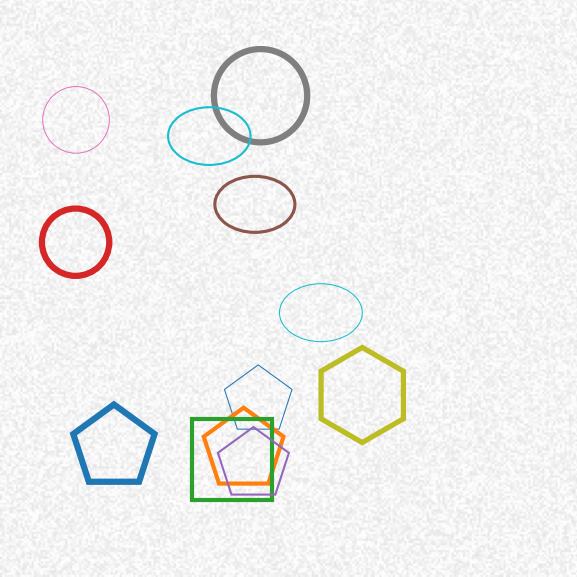[{"shape": "pentagon", "thickness": 0.5, "radius": 0.31, "center": [0.447, 0.306]}, {"shape": "pentagon", "thickness": 3, "radius": 0.37, "center": [0.197, 0.225]}, {"shape": "pentagon", "thickness": 2, "radius": 0.36, "center": [0.422, 0.221]}, {"shape": "square", "thickness": 2, "radius": 0.35, "center": [0.402, 0.204]}, {"shape": "circle", "thickness": 3, "radius": 0.29, "center": [0.131, 0.58]}, {"shape": "pentagon", "thickness": 1, "radius": 0.32, "center": [0.439, 0.195]}, {"shape": "oval", "thickness": 1.5, "radius": 0.35, "center": [0.441, 0.645]}, {"shape": "circle", "thickness": 0.5, "radius": 0.29, "center": [0.132, 0.792]}, {"shape": "circle", "thickness": 3, "radius": 0.4, "center": [0.451, 0.833]}, {"shape": "hexagon", "thickness": 2.5, "radius": 0.41, "center": [0.627, 0.315]}, {"shape": "oval", "thickness": 1, "radius": 0.36, "center": [0.362, 0.763]}, {"shape": "oval", "thickness": 0.5, "radius": 0.36, "center": [0.556, 0.458]}]